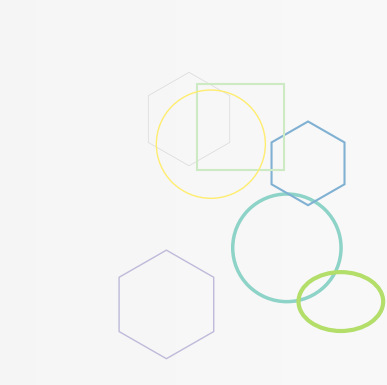[{"shape": "circle", "thickness": 2.5, "radius": 0.7, "center": [0.74, 0.356]}, {"shape": "hexagon", "thickness": 1, "radius": 0.7, "center": [0.429, 0.209]}, {"shape": "hexagon", "thickness": 1.5, "radius": 0.54, "center": [0.795, 0.576]}, {"shape": "oval", "thickness": 3, "radius": 0.55, "center": [0.88, 0.217]}, {"shape": "hexagon", "thickness": 0.5, "radius": 0.61, "center": [0.488, 0.691]}, {"shape": "square", "thickness": 1.5, "radius": 0.56, "center": [0.621, 0.67]}, {"shape": "circle", "thickness": 1, "radius": 0.7, "center": [0.544, 0.626]}]